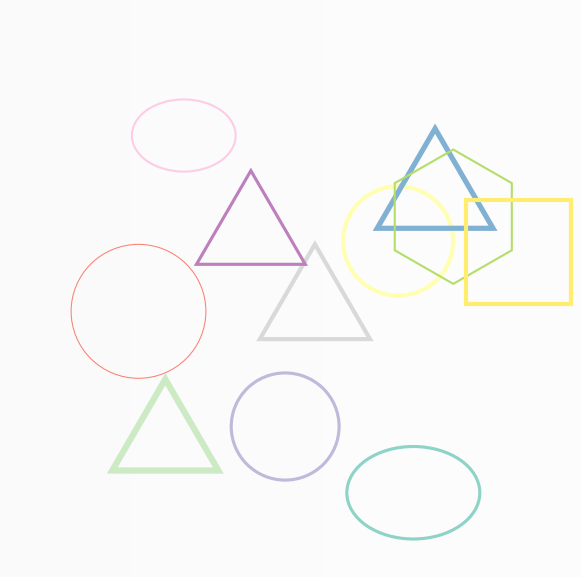[{"shape": "oval", "thickness": 1.5, "radius": 0.57, "center": [0.711, 0.146]}, {"shape": "circle", "thickness": 2, "radius": 0.47, "center": [0.685, 0.582]}, {"shape": "circle", "thickness": 1.5, "radius": 0.46, "center": [0.491, 0.261]}, {"shape": "circle", "thickness": 0.5, "radius": 0.58, "center": [0.238, 0.46]}, {"shape": "triangle", "thickness": 2.5, "radius": 0.58, "center": [0.749, 0.661]}, {"shape": "hexagon", "thickness": 1, "radius": 0.58, "center": [0.78, 0.624]}, {"shape": "oval", "thickness": 1, "radius": 0.45, "center": [0.316, 0.764]}, {"shape": "triangle", "thickness": 2, "radius": 0.55, "center": [0.542, 0.467]}, {"shape": "triangle", "thickness": 1.5, "radius": 0.54, "center": [0.432, 0.595]}, {"shape": "triangle", "thickness": 3, "radius": 0.53, "center": [0.284, 0.237]}, {"shape": "square", "thickness": 2, "radius": 0.45, "center": [0.892, 0.563]}]